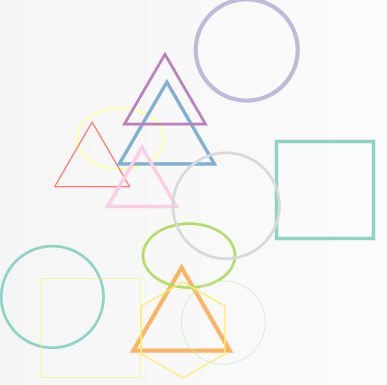[{"shape": "circle", "thickness": 2, "radius": 0.66, "center": [0.135, 0.229]}, {"shape": "square", "thickness": 2.5, "radius": 0.63, "center": [0.837, 0.508]}, {"shape": "oval", "thickness": 1.5, "radius": 0.56, "center": [0.31, 0.64]}, {"shape": "circle", "thickness": 3, "radius": 0.66, "center": [0.637, 0.87]}, {"shape": "triangle", "thickness": 1, "radius": 0.56, "center": [0.238, 0.571]}, {"shape": "triangle", "thickness": 2.5, "radius": 0.71, "center": [0.431, 0.645]}, {"shape": "triangle", "thickness": 3, "radius": 0.72, "center": [0.469, 0.161]}, {"shape": "oval", "thickness": 2, "radius": 0.59, "center": [0.488, 0.336]}, {"shape": "triangle", "thickness": 2.5, "radius": 0.51, "center": [0.367, 0.515]}, {"shape": "circle", "thickness": 2, "radius": 0.69, "center": [0.584, 0.465]}, {"shape": "triangle", "thickness": 2, "radius": 0.6, "center": [0.426, 0.738]}, {"shape": "circle", "thickness": 0.5, "radius": 0.54, "center": [0.576, 0.162]}, {"shape": "hexagon", "thickness": 1, "radius": 0.62, "center": [0.473, 0.143]}, {"shape": "square", "thickness": 0.5, "radius": 0.64, "center": [0.234, 0.15]}]